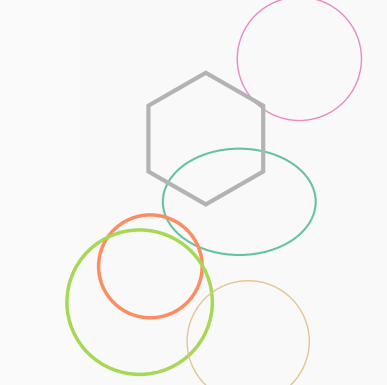[{"shape": "oval", "thickness": 1.5, "radius": 0.99, "center": [0.617, 0.476]}, {"shape": "circle", "thickness": 2.5, "radius": 0.67, "center": [0.388, 0.308]}, {"shape": "circle", "thickness": 1, "radius": 0.8, "center": [0.773, 0.847]}, {"shape": "circle", "thickness": 2.5, "radius": 0.94, "center": [0.36, 0.215]}, {"shape": "circle", "thickness": 1, "radius": 0.79, "center": [0.641, 0.113]}, {"shape": "hexagon", "thickness": 3, "radius": 0.85, "center": [0.531, 0.64]}]